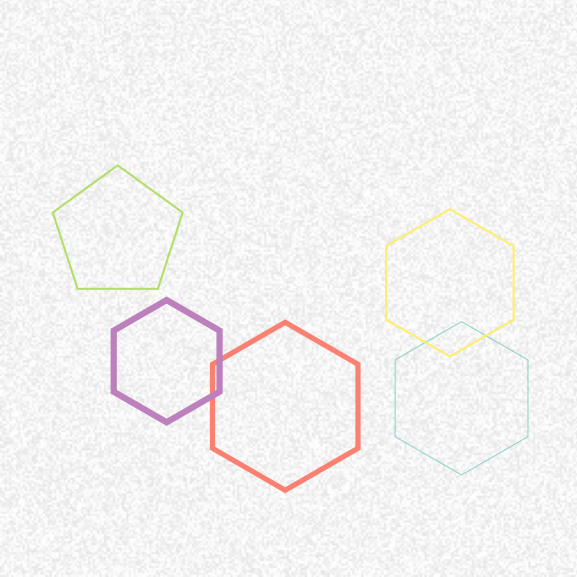[{"shape": "hexagon", "thickness": 0.5, "radius": 0.66, "center": [0.799, 0.309]}, {"shape": "hexagon", "thickness": 2.5, "radius": 0.73, "center": [0.494, 0.296]}, {"shape": "pentagon", "thickness": 1, "radius": 0.59, "center": [0.204, 0.595]}, {"shape": "hexagon", "thickness": 3, "radius": 0.53, "center": [0.289, 0.374]}, {"shape": "hexagon", "thickness": 1, "radius": 0.64, "center": [0.779, 0.509]}]